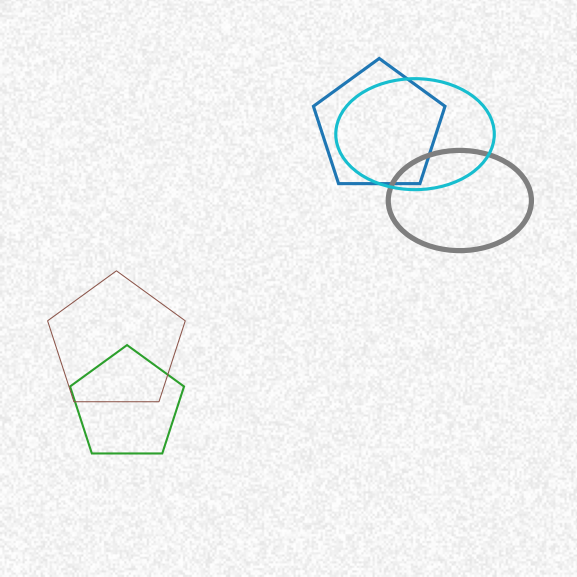[{"shape": "pentagon", "thickness": 1.5, "radius": 0.6, "center": [0.657, 0.778]}, {"shape": "pentagon", "thickness": 1, "radius": 0.52, "center": [0.22, 0.298]}, {"shape": "pentagon", "thickness": 0.5, "radius": 0.63, "center": [0.202, 0.405]}, {"shape": "oval", "thickness": 2.5, "radius": 0.62, "center": [0.796, 0.652]}, {"shape": "oval", "thickness": 1.5, "radius": 0.69, "center": [0.719, 0.767]}]